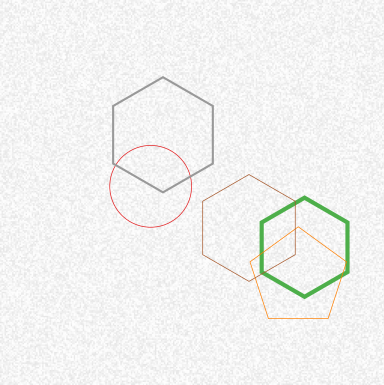[{"shape": "circle", "thickness": 0.5, "radius": 0.53, "center": [0.391, 0.516]}, {"shape": "hexagon", "thickness": 3, "radius": 0.64, "center": [0.791, 0.358]}, {"shape": "pentagon", "thickness": 0.5, "radius": 0.66, "center": [0.775, 0.279]}, {"shape": "hexagon", "thickness": 0.5, "radius": 0.69, "center": [0.647, 0.408]}, {"shape": "hexagon", "thickness": 1.5, "radius": 0.75, "center": [0.423, 0.65]}]